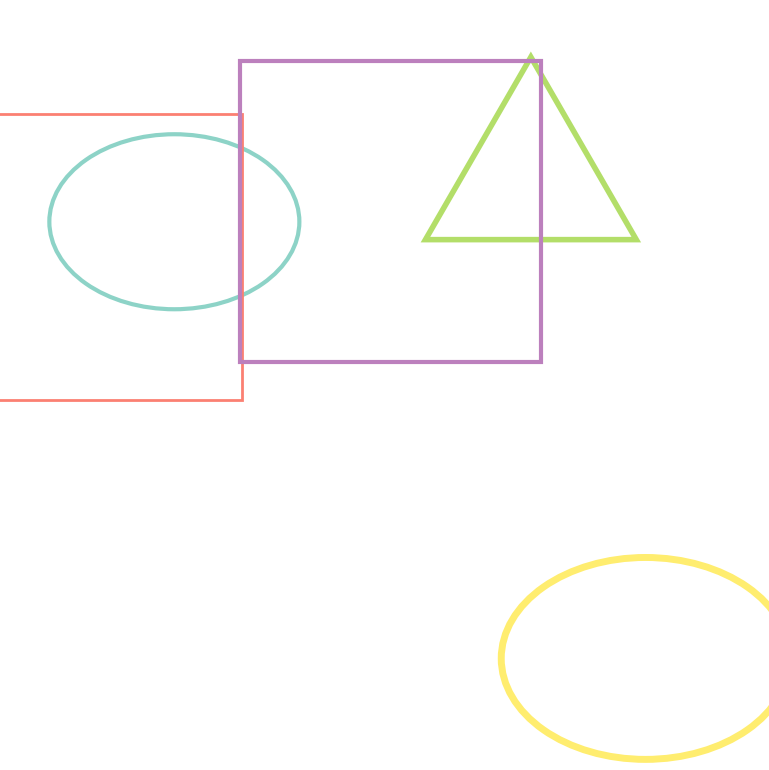[{"shape": "oval", "thickness": 1.5, "radius": 0.81, "center": [0.226, 0.712]}, {"shape": "square", "thickness": 1, "radius": 0.93, "center": [0.129, 0.666]}, {"shape": "triangle", "thickness": 2, "radius": 0.79, "center": [0.689, 0.768]}, {"shape": "square", "thickness": 1.5, "radius": 0.98, "center": [0.508, 0.726]}, {"shape": "oval", "thickness": 2.5, "radius": 0.94, "center": [0.838, 0.145]}]